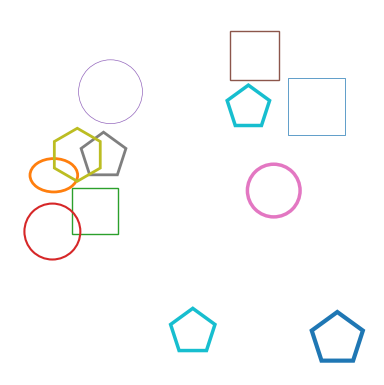[{"shape": "square", "thickness": 0.5, "radius": 0.37, "center": [0.822, 0.723]}, {"shape": "pentagon", "thickness": 3, "radius": 0.35, "center": [0.876, 0.12]}, {"shape": "oval", "thickness": 2, "radius": 0.31, "center": [0.14, 0.545]}, {"shape": "square", "thickness": 1, "radius": 0.3, "center": [0.247, 0.453]}, {"shape": "circle", "thickness": 1.5, "radius": 0.36, "center": [0.136, 0.399]}, {"shape": "circle", "thickness": 0.5, "radius": 0.41, "center": [0.287, 0.762]}, {"shape": "square", "thickness": 1, "radius": 0.32, "center": [0.66, 0.856]}, {"shape": "circle", "thickness": 2.5, "radius": 0.34, "center": [0.711, 0.505]}, {"shape": "pentagon", "thickness": 2, "radius": 0.31, "center": [0.269, 0.595]}, {"shape": "hexagon", "thickness": 2, "radius": 0.34, "center": [0.201, 0.598]}, {"shape": "pentagon", "thickness": 2.5, "radius": 0.3, "center": [0.501, 0.138]}, {"shape": "pentagon", "thickness": 2.5, "radius": 0.29, "center": [0.645, 0.721]}]